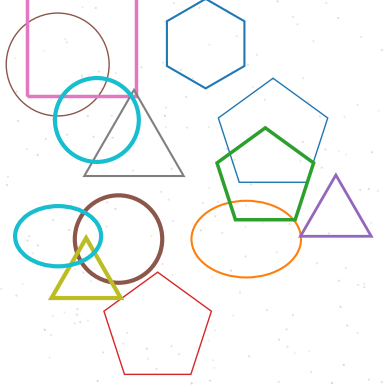[{"shape": "pentagon", "thickness": 1, "radius": 0.75, "center": [0.709, 0.647]}, {"shape": "hexagon", "thickness": 1.5, "radius": 0.58, "center": [0.534, 0.887]}, {"shape": "oval", "thickness": 1.5, "radius": 0.71, "center": [0.64, 0.379]}, {"shape": "pentagon", "thickness": 2.5, "radius": 0.66, "center": [0.689, 0.536]}, {"shape": "pentagon", "thickness": 1, "radius": 0.73, "center": [0.41, 0.146]}, {"shape": "triangle", "thickness": 2, "radius": 0.53, "center": [0.872, 0.439]}, {"shape": "circle", "thickness": 1, "radius": 0.67, "center": [0.15, 0.832]}, {"shape": "circle", "thickness": 3, "radius": 0.57, "center": [0.308, 0.379]}, {"shape": "square", "thickness": 2.5, "radius": 0.71, "center": [0.212, 0.894]}, {"shape": "triangle", "thickness": 1.5, "radius": 0.75, "center": [0.348, 0.617]}, {"shape": "triangle", "thickness": 3, "radius": 0.52, "center": [0.224, 0.278]}, {"shape": "circle", "thickness": 3, "radius": 0.54, "center": [0.252, 0.688]}, {"shape": "oval", "thickness": 3, "radius": 0.56, "center": [0.151, 0.386]}]